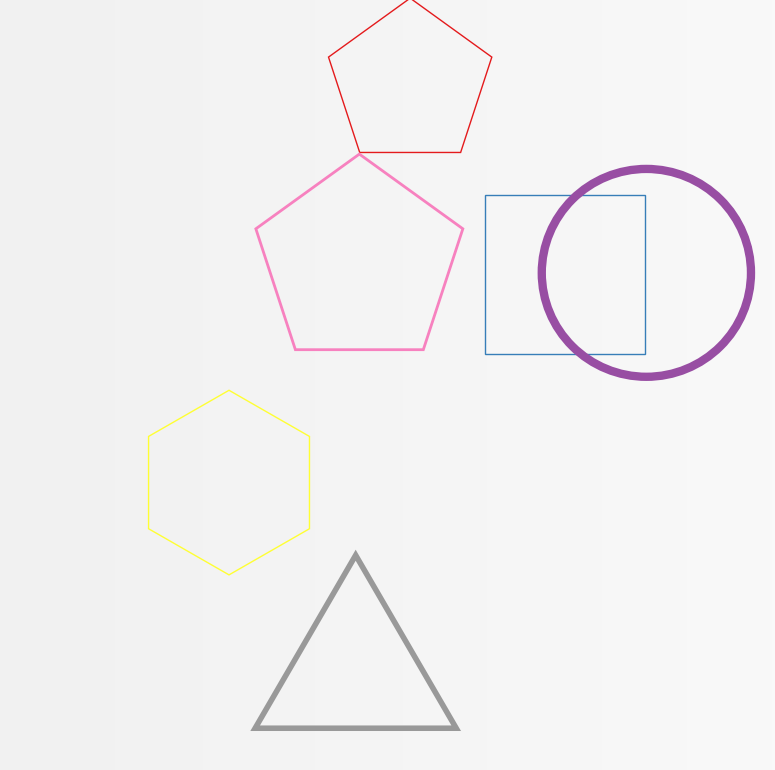[{"shape": "pentagon", "thickness": 0.5, "radius": 0.55, "center": [0.529, 0.892]}, {"shape": "square", "thickness": 0.5, "radius": 0.52, "center": [0.729, 0.644]}, {"shape": "circle", "thickness": 3, "radius": 0.67, "center": [0.834, 0.646]}, {"shape": "hexagon", "thickness": 0.5, "radius": 0.6, "center": [0.296, 0.373]}, {"shape": "pentagon", "thickness": 1, "radius": 0.7, "center": [0.464, 0.659]}, {"shape": "triangle", "thickness": 2, "radius": 0.75, "center": [0.459, 0.129]}]